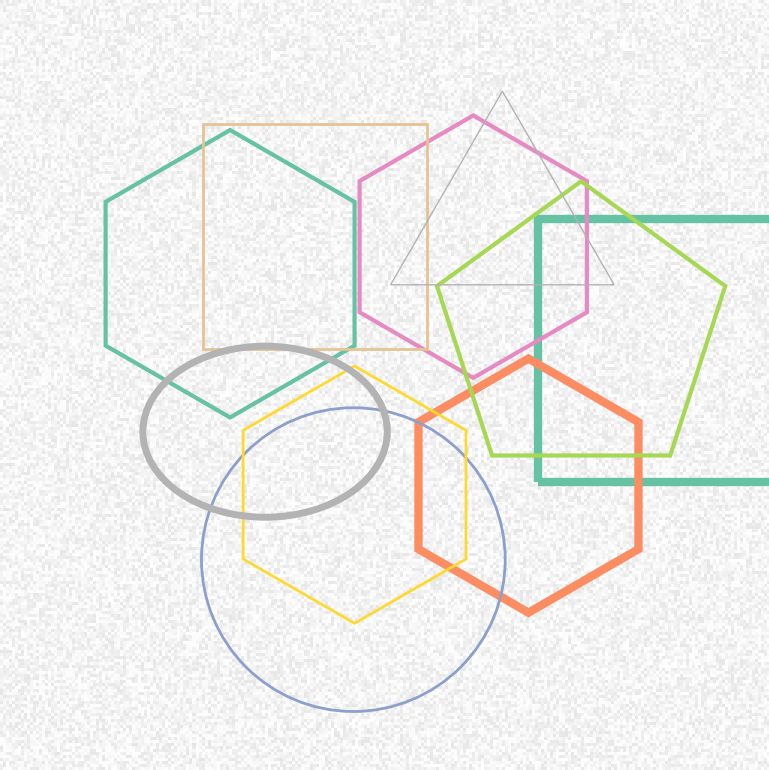[{"shape": "square", "thickness": 3, "radius": 0.85, "center": [0.869, 0.545]}, {"shape": "hexagon", "thickness": 1.5, "radius": 0.93, "center": [0.299, 0.644]}, {"shape": "hexagon", "thickness": 3, "radius": 0.82, "center": [0.686, 0.369]}, {"shape": "circle", "thickness": 1, "radius": 0.99, "center": [0.459, 0.273]}, {"shape": "hexagon", "thickness": 1.5, "radius": 0.85, "center": [0.615, 0.68]}, {"shape": "pentagon", "thickness": 1.5, "radius": 0.98, "center": [0.755, 0.568]}, {"shape": "hexagon", "thickness": 1, "radius": 0.84, "center": [0.46, 0.358]}, {"shape": "square", "thickness": 1, "radius": 0.73, "center": [0.409, 0.693]}, {"shape": "triangle", "thickness": 0.5, "radius": 0.84, "center": [0.652, 0.714]}, {"shape": "oval", "thickness": 2.5, "radius": 0.79, "center": [0.344, 0.439]}]